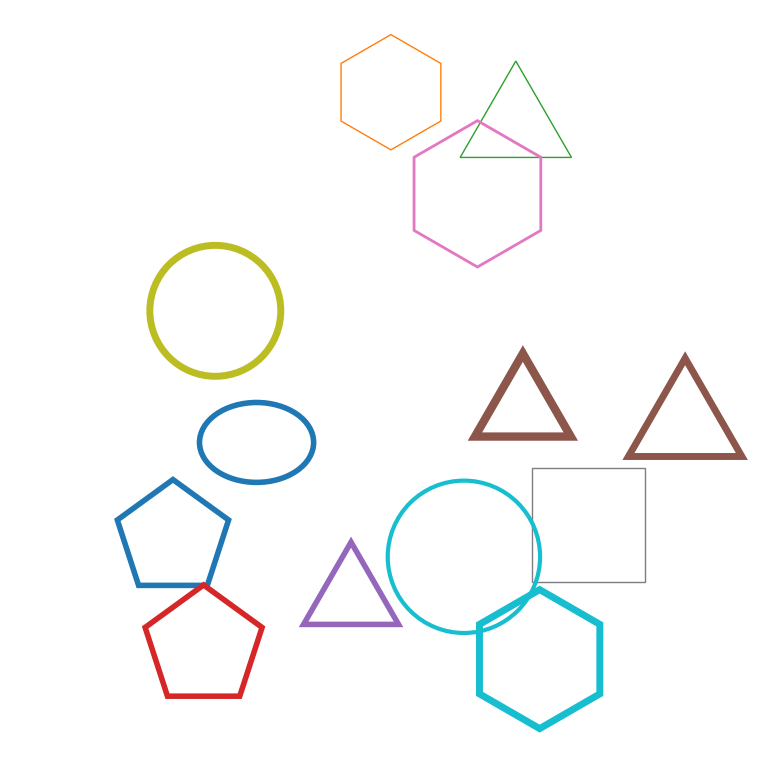[{"shape": "pentagon", "thickness": 2, "radius": 0.38, "center": [0.225, 0.301]}, {"shape": "oval", "thickness": 2, "radius": 0.37, "center": [0.333, 0.425]}, {"shape": "hexagon", "thickness": 0.5, "radius": 0.37, "center": [0.508, 0.88]}, {"shape": "triangle", "thickness": 0.5, "radius": 0.42, "center": [0.67, 0.837]}, {"shape": "pentagon", "thickness": 2, "radius": 0.4, "center": [0.264, 0.16]}, {"shape": "triangle", "thickness": 2, "radius": 0.36, "center": [0.456, 0.225]}, {"shape": "triangle", "thickness": 2.5, "radius": 0.43, "center": [0.89, 0.45]}, {"shape": "triangle", "thickness": 3, "radius": 0.36, "center": [0.679, 0.469]}, {"shape": "hexagon", "thickness": 1, "radius": 0.48, "center": [0.62, 0.748]}, {"shape": "square", "thickness": 0.5, "radius": 0.37, "center": [0.764, 0.319]}, {"shape": "circle", "thickness": 2.5, "radius": 0.43, "center": [0.28, 0.596]}, {"shape": "circle", "thickness": 1.5, "radius": 0.49, "center": [0.602, 0.277]}, {"shape": "hexagon", "thickness": 2.5, "radius": 0.45, "center": [0.701, 0.144]}]